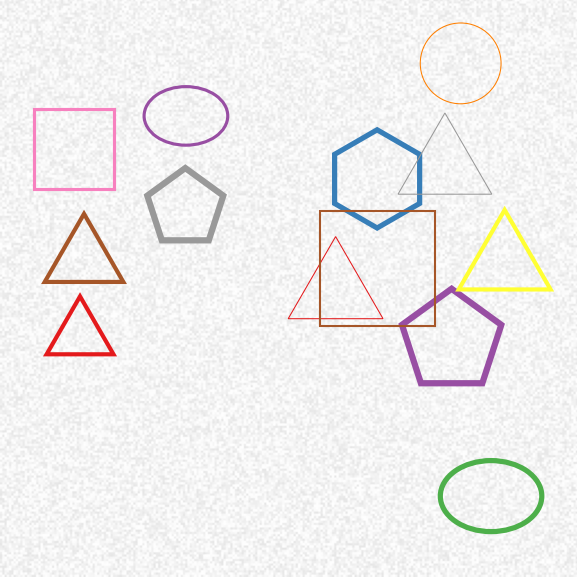[{"shape": "triangle", "thickness": 0.5, "radius": 0.47, "center": [0.581, 0.495]}, {"shape": "triangle", "thickness": 2, "radius": 0.33, "center": [0.139, 0.419]}, {"shape": "hexagon", "thickness": 2.5, "radius": 0.43, "center": [0.653, 0.689]}, {"shape": "oval", "thickness": 2.5, "radius": 0.44, "center": [0.85, 0.14]}, {"shape": "pentagon", "thickness": 3, "radius": 0.45, "center": [0.782, 0.409]}, {"shape": "oval", "thickness": 1.5, "radius": 0.36, "center": [0.322, 0.798]}, {"shape": "circle", "thickness": 0.5, "radius": 0.35, "center": [0.798, 0.889]}, {"shape": "triangle", "thickness": 2, "radius": 0.46, "center": [0.874, 0.544]}, {"shape": "triangle", "thickness": 2, "radius": 0.39, "center": [0.145, 0.55]}, {"shape": "square", "thickness": 1, "radius": 0.5, "center": [0.654, 0.535]}, {"shape": "square", "thickness": 1.5, "radius": 0.35, "center": [0.128, 0.741]}, {"shape": "pentagon", "thickness": 3, "radius": 0.35, "center": [0.321, 0.639]}, {"shape": "triangle", "thickness": 0.5, "radius": 0.47, "center": [0.77, 0.71]}]